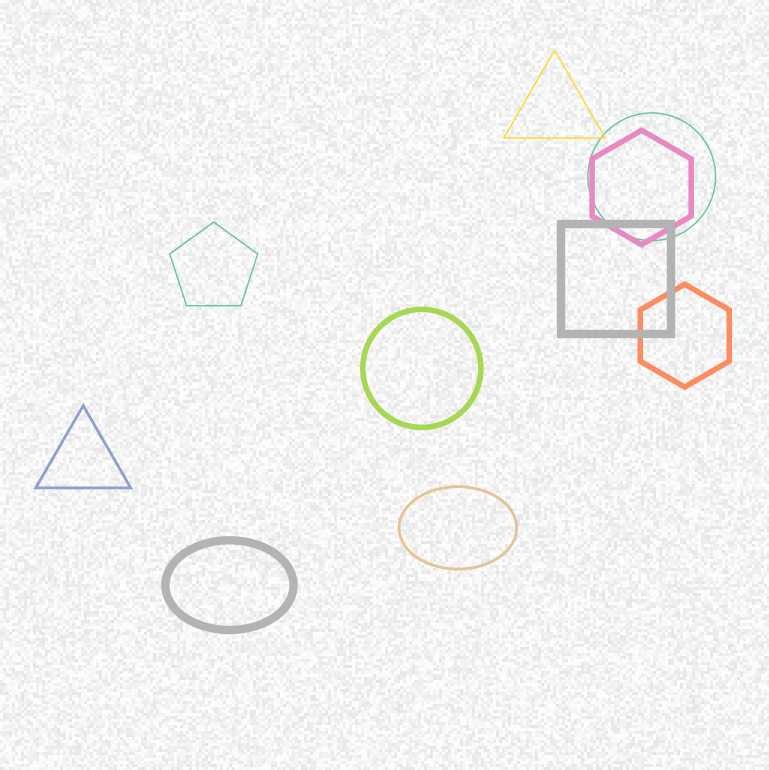[{"shape": "circle", "thickness": 0.5, "radius": 0.41, "center": [0.846, 0.77]}, {"shape": "pentagon", "thickness": 0.5, "radius": 0.3, "center": [0.278, 0.652]}, {"shape": "hexagon", "thickness": 2, "radius": 0.33, "center": [0.889, 0.564]}, {"shape": "triangle", "thickness": 1, "radius": 0.36, "center": [0.108, 0.402]}, {"shape": "hexagon", "thickness": 2, "radius": 0.37, "center": [0.833, 0.756]}, {"shape": "circle", "thickness": 2, "radius": 0.38, "center": [0.548, 0.522]}, {"shape": "triangle", "thickness": 0.5, "radius": 0.38, "center": [0.72, 0.859]}, {"shape": "oval", "thickness": 1, "radius": 0.38, "center": [0.595, 0.314]}, {"shape": "oval", "thickness": 3, "radius": 0.42, "center": [0.298, 0.24]}, {"shape": "square", "thickness": 3, "radius": 0.36, "center": [0.8, 0.638]}]